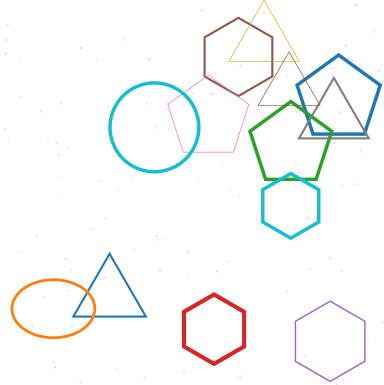[{"shape": "pentagon", "thickness": 2.5, "radius": 0.57, "center": [0.88, 0.744]}, {"shape": "triangle", "thickness": 1.5, "radius": 0.54, "center": [0.285, 0.232]}, {"shape": "oval", "thickness": 2, "radius": 0.54, "center": [0.139, 0.198]}, {"shape": "pentagon", "thickness": 2.5, "radius": 0.56, "center": [0.755, 0.624]}, {"shape": "hexagon", "thickness": 3, "radius": 0.45, "center": [0.556, 0.145]}, {"shape": "hexagon", "thickness": 1, "radius": 0.52, "center": [0.858, 0.114]}, {"shape": "triangle", "thickness": 0.5, "radius": 0.47, "center": [0.751, 0.772]}, {"shape": "hexagon", "thickness": 1.5, "radius": 0.51, "center": [0.619, 0.852]}, {"shape": "pentagon", "thickness": 0.5, "radius": 0.55, "center": [0.541, 0.694]}, {"shape": "triangle", "thickness": 1.5, "radius": 0.52, "center": [0.867, 0.693]}, {"shape": "triangle", "thickness": 0.5, "radius": 0.53, "center": [0.686, 0.894]}, {"shape": "circle", "thickness": 2.5, "radius": 0.58, "center": [0.401, 0.669]}, {"shape": "hexagon", "thickness": 2.5, "radius": 0.42, "center": [0.755, 0.465]}]